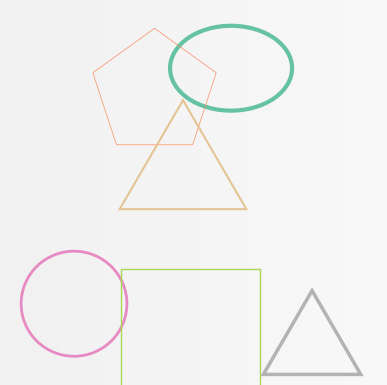[{"shape": "oval", "thickness": 3, "radius": 0.79, "center": [0.596, 0.823]}, {"shape": "pentagon", "thickness": 0.5, "radius": 0.84, "center": [0.399, 0.759]}, {"shape": "circle", "thickness": 2, "radius": 0.68, "center": [0.191, 0.211]}, {"shape": "square", "thickness": 1, "radius": 0.9, "center": [0.491, 0.122]}, {"shape": "triangle", "thickness": 1.5, "radius": 0.94, "center": [0.472, 0.551]}, {"shape": "triangle", "thickness": 2.5, "radius": 0.73, "center": [0.805, 0.1]}]